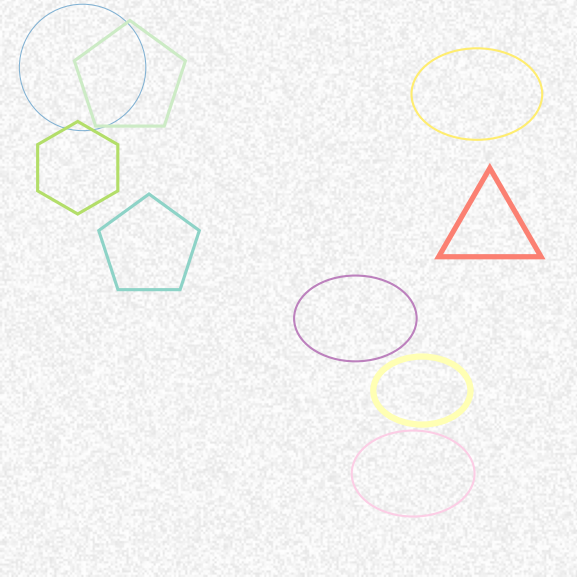[{"shape": "pentagon", "thickness": 1.5, "radius": 0.46, "center": [0.258, 0.572]}, {"shape": "oval", "thickness": 3, "radius": 0.42, "center": [0.731, 0.323]}, {"shape": "triangle", "thickness": 2.5, "radius": 0.51, "center": [0.848, 0.606]}, {"shape": "circle", "thickness": 0.5, "radius": 0.55, "center": [0.143, 0.882]}, {"shape": "hexagon", "thickness": 1.5, "radius": 0.4, "center": [0.135, 0.709]}, {"shape": "oval", "thickness": 1, "radius": 0.53, "center": [0.715, 0.179]}, {"shape": "oval", "thickness": 1, "radius": 0.53, "center": [0.615, 0.448]}, {"shape": "pentagon", "thickness": 1.5, "radius": 0.51, "center": [0.225, 0.863]}, {"shape": "oval", "thickness": 1, "radius": 0.57, "center": [0.826, 0.836]}]